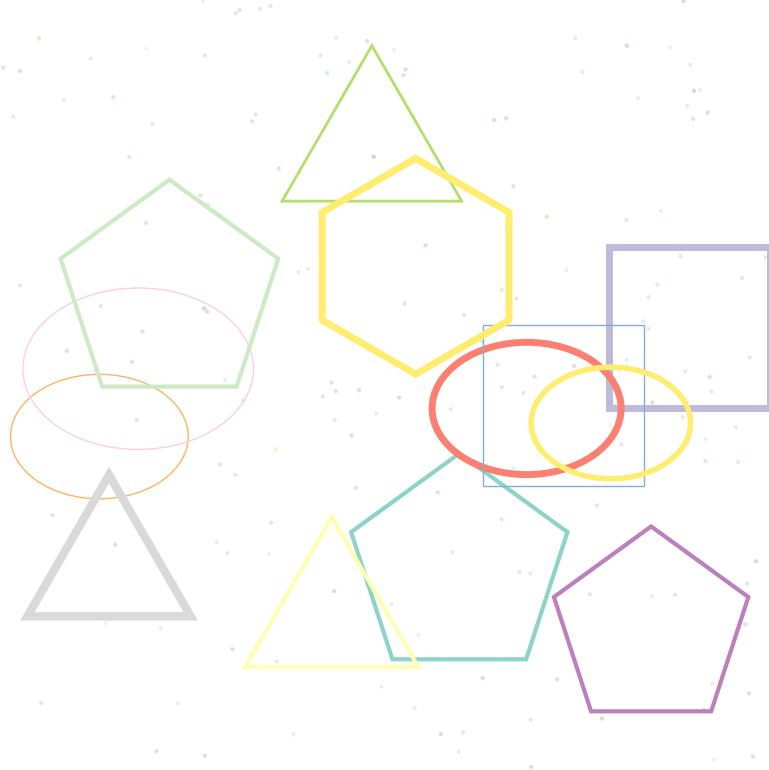[{"shape": "pentagon", "thickness": 1.5, "radius": 0.74, "center": [0.596, 0.263]}, {"shape": "triangle", "thickness": 1.5, "radius": 0.65, "center": [0.431, 0.199]}, {"shape": "square", "thickness": 2.5, "radius": 0.52, "center": [0.895, 0.574]}, {"shape": "oval", "thickness": 2.5, "radius": 0.61, "center": [0.684, 0.47]}, {"shape": "square", "thickness": 0.5, "radius": 0.52, "center": [0.732, 0.474]}, {"shape": "oval", "thickness": 0.5, "radius": 0.58, "center": [0.129, 0.433]}, {"shape": "triangle", "thickness": 1, "radius": 0.67, "center": [0.483, 0.806]}, {"shape": "oval", "thickness": 0.5, "radius": 0.75, "center": [0.179, 0.521]}, {"shape": "triangle", "thickness": 3, "radius": 0.61, "center": [0.142, 0.261]}, {"shape": "pentagon", "thickness": 1.5, "radius": 0.66, "center": [0.846, 0.184]}, {"shape": "pentagon", "thickness": 1.5, "radius": 0.74, "center": [0.22, 0.618]}, {"shape": "hexagon", "thickness": 2.5, "radius": 0.7, "center": [0.54, 0.654]}, {"shape": "oval", "thickness": 2, "radius": 0.52, "center": [0.793, 0.451]}]